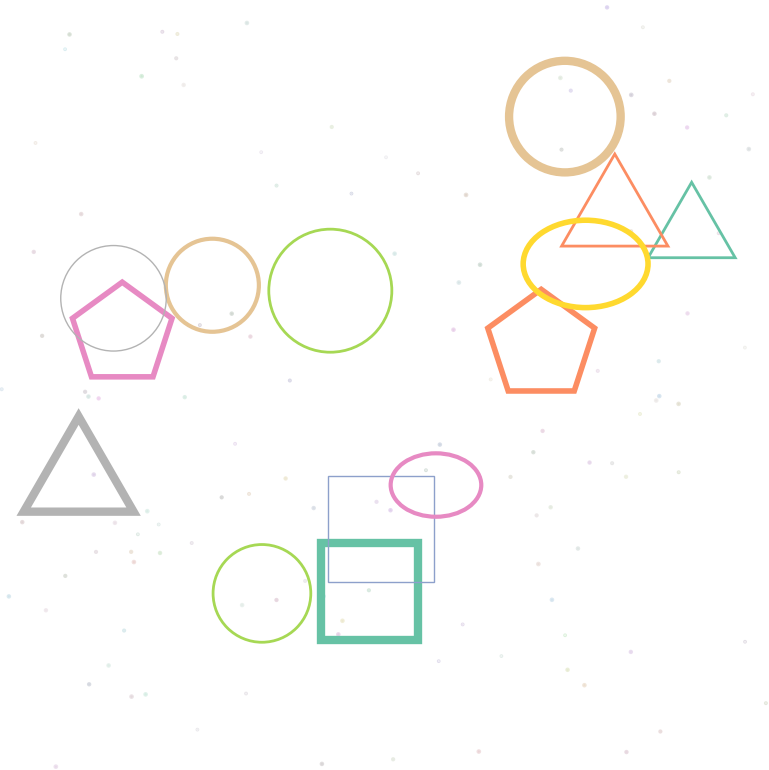[{"shape": "square", "thickness": 3, "radius": 0.32, "center": [0.48, 0.232]}, {"shape": "triangle", "thickness": 1, "radius": 0.33, "center": [0.898, 0.698]}, {"shape": "pentagon", "thickness": 2, "radius": 0.36, "center": [0.703, 0.551]}, {"shape": "triangle", "thickness": 1, "radius": 0.4, "center": [0.798, 0.72]}, {"shape": "square", "thickness": 0.5, "radius": 0.34, "center": [0.494, 0.313]}, {"shape": "pentagon", "thickness": 2, "radius": 0.34, "center": [0.159, 0.566]}, {"shape": "oval", "thickness": 1.5, "radius": 0.29, "center": [0.566, 0.37]}, {"shape": "circle", "thickness": 1, "radius": 0.4, "center": [0.429, 0.622]}, {"shape": "circle", "thickness": 1, "radius": 0.32, "center": [0.34, 0.229]}, {"shape": "oval", "thickness": 2, "radius": 0.41, "center": [0.761, 0.657]}, {"shape": "circle", "thickness": 1.5, "radius": 0.3, "center": [0.276, 0.63]}, {"shape": "circle", "thickness": 3, "radius": 0.36, "center": [0.734, 0.849]}, {"shape": "triangle", "thickness": 3, "radius": 0.41, "center": [0.102, 0.377]}, {"shape": "circle", "thickness": 0.5, "radius": 0.34, "center": [0.147, 0.613]}]